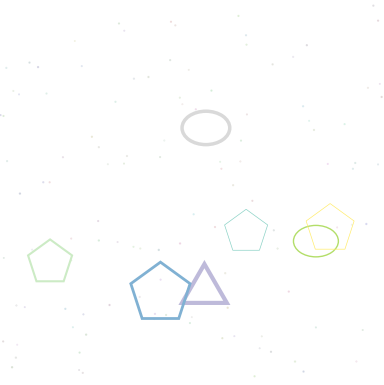[{"shape": "pentagon", "thickness": 0.5, "radius": 0.29, "center": [0.639, 0.398]}, {"shape": "triangle", "thickness": 3, "radius": 0.34, "center": [0.531, 0.247]}, {"shape": "pentagon", "thickness": 2, "radius": 0.4, "center": [0.417, 0.238]}, {"shape": "oval", "thickness": 1, "radius": 0.29, "center": [0.821, 0.374]}, {"shape": "oval", "thickness": 2.5, "radius": 0.31, "center": [0.535, 0.668]}, {"shape": "pentagon", "thickness": 1.5, "radius": 0.3, "center": [0.13, 0.318]}, {"shape": "pentagon", "thickness": 0.5, "radius": 0.33, "center": [0.857, 0.406]}]